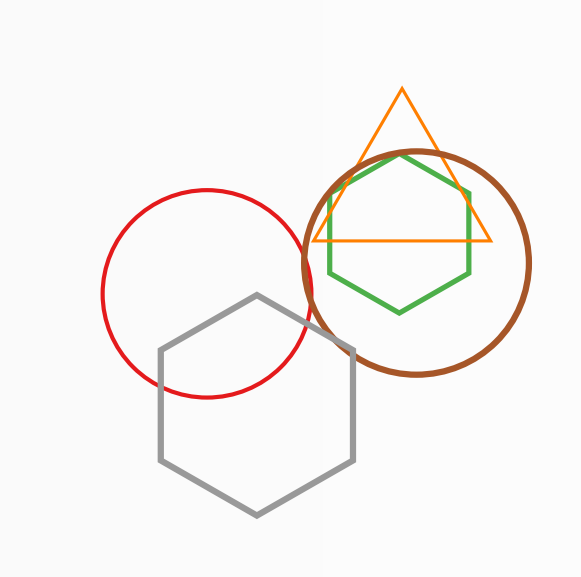[{"shape": "circle", "thickness": 2, "radius": 0.9, "center": [0.356, 0.49]}, {"shape": "hexagon", "thickness": 2.5, "radius": 0.69, "center": [0.687, 0.595]}, {"shape": "triangle", "thickness": 1.5, "radius": 0.88, "center": [0.692, 0.67]}, {"shape": "circle", "thickness": 3, "radius": 0.97, "center": [0.717, 0.544]}, {"shape": "hexagon", "thickness": 3, "radius": 0.95, "center": [0.442, 0.297]}]